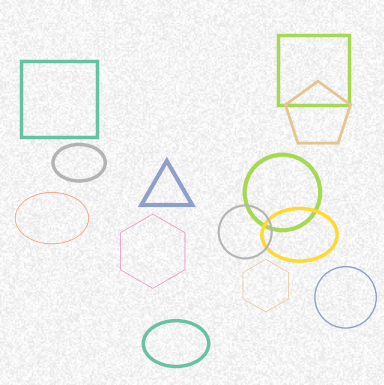[{"shape": "oval", "thickness": 2.5, "radius": 0.43, "center": [0.457, 0.108]}, {"shape": "square", "thickness": 2.5, "radius": 0.49, "center": [0.152, 0.743]}, {"shape": "oval", "thickness": 0.5, "radius": 0.48, "center": [0.135, 0.433]}, {"shape": "circle", "thickness": 1, "radius": 0.4, "center": [0.898, 0.228]}, {"shape": "triangle", "thickness": 3, "radius": 0.38, "center": [0.433, 0.506]}, {"shape": "hexagon", "thickness": 0.5, "radius": 0.48, "center": [0.397, 0.347]}, {"shape": "circle", "thickness": 3, "radius": 0.49, "center": [0.734, 0.5]}, {"shape": "square", "thickness": 2.5, "radius": 0.46, "center": [0.815, 0.819]}, {"shape": "oval", "thickness": 2.5, "radius": 0.49, "center": [0.778, 0.39]}, {"shape": "hexagon", "thickness": 0.5, "radius": 0.34, "center": [0.69, 0.258]}, {"shape": "pentagon", "thickness": 2, "radius": 0.44, "center": [0.826, 0.7]}, {"shape": "circle", "thickness": 1.5, "radius": 0.34, "center": [0.637, 0.398]}, {"shape": "oval", "thickness": 2.5, "radius": 0.34, "center": [0.206, 0.577]}]